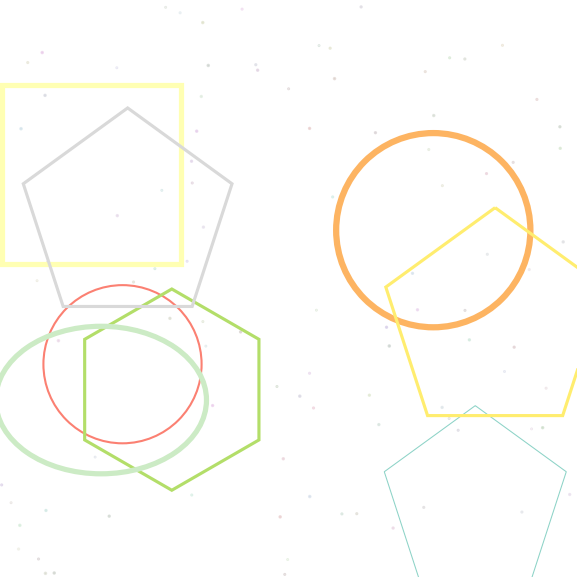[{"shape": "pentagon", "thickness": 0.5, "radius": 0.83, "center": [0.823, 0.131]}, {"shape": "square", "thickness": 2.5, "radius": 0.77, "center": [0.158, 0.697]}, {"shape": "circle", "thickness": 1, "radius": 0.68, "center": [0.212, 0.368]}, {"shape": "circle", "thickness": 3, "radius": 0.84, "center": [0.75, 0.601]}, {"shape": "hexagon", "thickness": 1.5, "radius": 0.87, "center": [0.298, 0.324]}, {"shape": "pentagon", "thickness": 1.5, "radius": 0.95, "center": [0.221, 0.622]}, {"shape": "oval", "thickness": 2.5, "radius": 0.91, "center": [0.175, 0.306]}, {"shape": "pentagon", "thickness": 1.5, "radius": 1.0, "center": [0.857, 0.441]}]